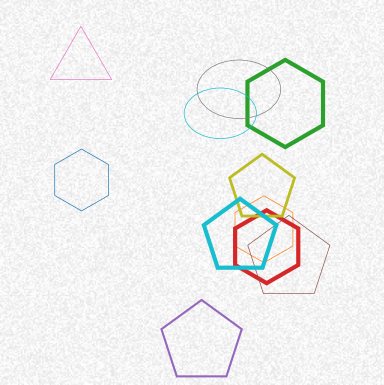[{"shape": "hexagon", "thickness": 0.5, "radius": 0.4, "center": [0.212, 0.533]}, {"shape": "hexagon", "thickness": 0.5, "radius": 0.43, "center": [0.686, 0.405]}, {"shape": "hexagon", "thickness": 3, "radius": 0.57, "center": [0.741, 0.731]}, {"shape": "hexagon", "thickness": 3, "radius": 0.47, "center": [0.693, 0.359]}, {"shape": "pentagon", "thickness": 1.5, "radius": 0.55, "center": [0.524, 0.111]}, {"shape": "pentagon", "thickness": 0.5, "radius": 0.56, "center": [0.75, 0.328]}, {"shape": "triangle", "thickness": 0.5, "radius": 0.46, "center": [0.21, 0.84]}, {"shape": "oval", "thickness": 0.5, "radius": 0.54, "center": [0.62, 0.768]}, {"shape": "pentagon", "thickness": 2, "radius": 0.44, "center": [0.681, 0.511]}, {"shape": "pentagon", "thickness": 3, "radius": 0.49, "center": [0.624, 0.385]}, {"shape": "oval", "thickness": 0.5, "radius": 0.47, "center": [0.572, 0.706]}]